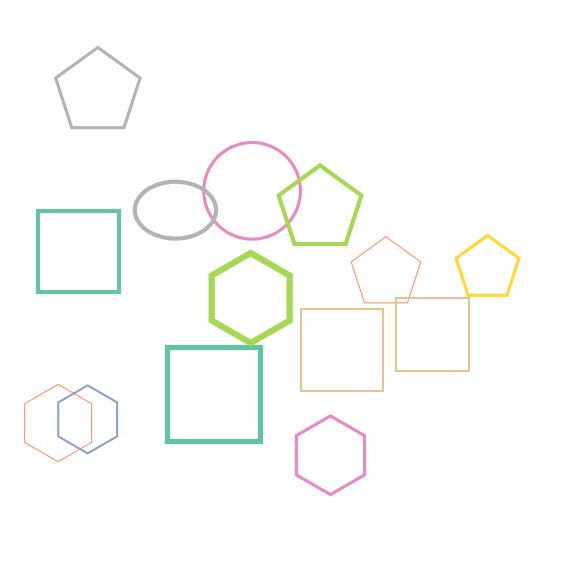[{"shape": "square", "thickness": 2.5, "radius": 0.4, "center": [0.37, 0.317]}, {"shape": "square", "thickness": 2, "radius": 0.35, "center": [0.136, 0.564]}, {"shape": "hexagon", "thickness": 0.5, "radius": 0.33, "center": [0.101, 0.267]}, {"shape": "pentagon", "thickness": 0.5, "radius": 0.32, "center": [0.668, 0.526]}, {"shape": "hexagon", "thickness": 1, "radius": 0.29, "center": [0.152, 0.273]}, {"shape": "hexagon", "thickness": 1.5, "radius": 0.34, "center": [0.572, 0.211]}, {"shape": "circle", "thickness": 1.5, "radius": 0.42, "center": [0.437, 0.669]}, {"shape": "pentagon", "thickness": 2, "radius": 0.38, "center": [0.554, 0.637]}, {"shape": "hexagon", "thickness": 3, "radius": 0.39, "center": [0.434, 0.483]}, {"shape": "pentagon", "thickness": 1.5, "radius": 0.29, "center": [0.844, 0.534]}, {"shape": "square", "thickness": 1, "radius": 0.31, "center": [0.749, 0.42]}, {"shape": "square", "thickness": 1, "radius": 0.35, "center": [0.592, 0.393]}, {"shape": "oval", "thickness": 2, "radius": 0.35, "center": [0.304, 0.635]}, {"shape": "pentagon", "thickness": 1.5, "radius": 0.38, "center": [0.169, 0.84]}]